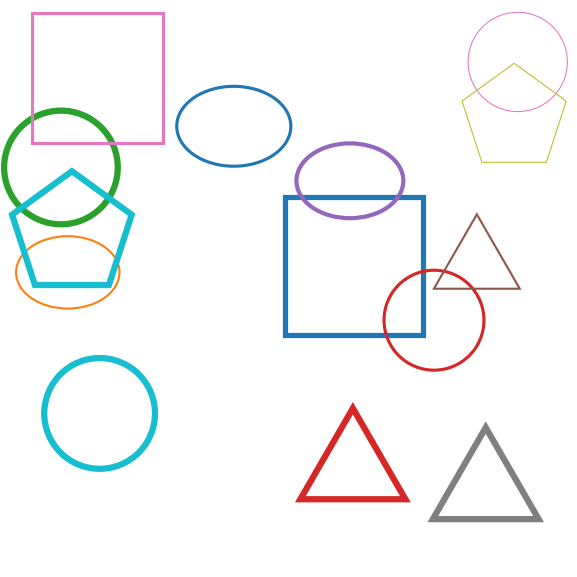[{"shape": "square", "thickness": 2.5, "radius": 0.6, "center": [0.613, 0.538]}, {"shape": "oval", "thickness": 1.5, "radius": 0.49, "center": [0.405, 0.78]}, {"shape": "oval", "thickness": 1, "radius": 0.45, "center": [0.117, 0.528]}, {"shape": "circle", "thickness": 3, "radius": 0.49, "center": [0.106, 0.709]}, {"shape": "circle", "thickness": 1.5, "radius": 0.43, "center": [0.752, 0.445]}, {"shape": "triangle", "thickness": 3, "radius": 0.53, "center": [0.611, 0.187]}, {"shape": "oval", "thickness": 2, "radius": 0.46, "center": [0.606, 0.686]}, {"shape": "triangle", "thickness": 1, "radius": 0.43, "center": [0.826, 0.542]}, {"shape": "square", "thickness": 1.5, "radius": 0.57, "center": [0.169, 0.864]}, {"shape": "circle", "thickness": 0.5, "radius": 0.43, "center": [0.896, 0.892]}, {"shape": "triangle", "thickness": 3, "radius": 0.53, "center": [0.841, 0.153]}, {"shape": "pentagon", "thickness": 0.5, "radius": 0.47, "center": [0.89, 0.795]}, {"shape": "pentagon", "thickness": 3, "radius": 0.54, "center": [0.125, 0.594]}, {"shape": "circle", "thickness": 3, "radius": 0.48, "center": [0.173, 0.283]}]